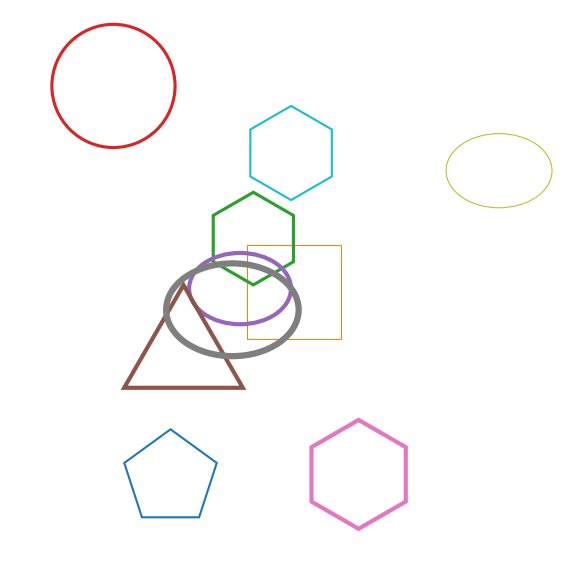[{"shape": "pentagon", "thickness": 1, "radius": 0.42, "center": [0.295, 0.172]}, {"shape": "square", "thickness": 0.5, "radius": 0.41, "center": [0.509, 0.494]}, {"shape": "hexagon", "thickness": 1.5, "radius": 0.4, "center": [0.439, 0.586]}, {"shape": "circle", "thickness": 1.5, "radius": 0.53, "center": [0.196, 0.85]}, {"shape": "oval", "thickness": 2, "radius": 0.44, "center": [0.416, 0.499]}, {"shape": "triangle", "thickness": 2, "radius": 0.59, "center": [0.318, 0.387]}, {"shape": "hexagon", "thickness": 2, "radius": 0.47, "center": [0.621, 0.178]}, {"shape": "oval", "thickness": 3, "radius": 0.57, "center": [0.402, 0.463]}, {"shape": "oval", "thickness": 0.5, "radius": 0.46, "center": [0.864, 0.704]}, {"shape": "hexagon", "thickness": 1, "radius": 0.41, "center": [0.504, 0.734]}]